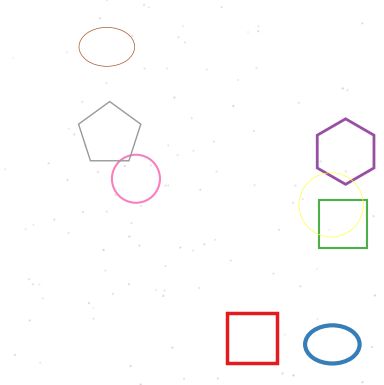[{"shape": "square", "thickness": 2.5, "radius": 0.33, "center": [0.654, 0.122]}, {"shape": "oval", "thickness": 3, "radius": 0.35, "center": [0.863, 0.105]}, {"shape": "square", "thickness": 1.5, "radius": 0.31, "center": [0.891, 0.418]}, {"shape": "hexagon", "thickness": 2, "radius": 0.43, "center": [0.898, 0.606]}, {"shape": "circle", "thickness": 0.5, "radius": 0.42, "center": [0.86, 0.468]}, {"shape": "oval", "thickness": 0.5, "radius": 0.36, "center": [0.278, 0.878]}, {"shape": "circle", "thickness": 1.5, "radius": 0.31, "center": [0.353, 0.536]}, {"shape": "pentagon", "thickness": 1, "radius": 0.43, "center": [0.285, 0.651]}]